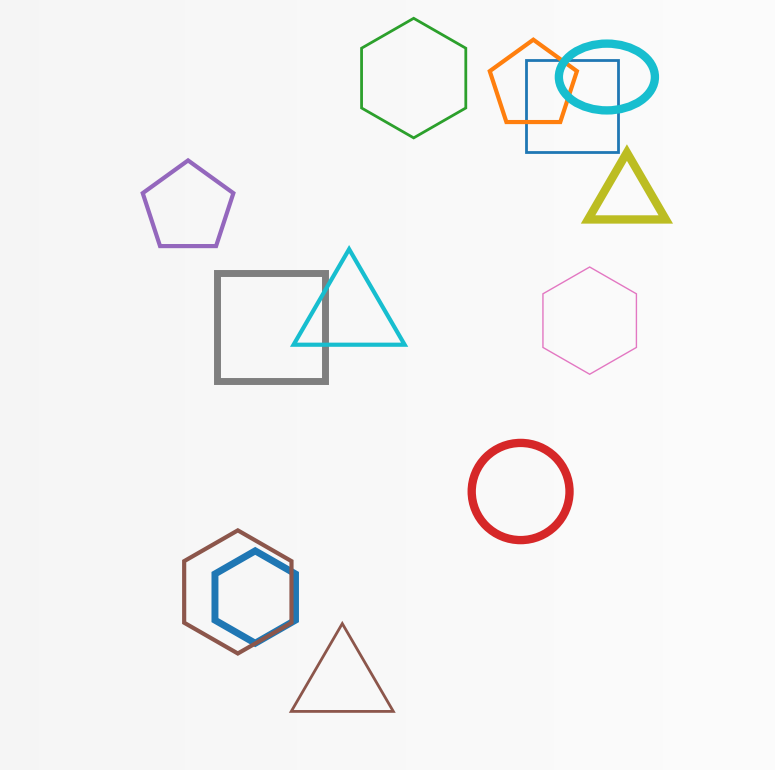[{"shape": "hexagon", "thickness": 2.5, "radius": 0.3, "center": [0.329, 0.225]}, {"shape": "square", "thickness": 1, "radius": 0.3, "center": [0.738, 0.862]}, {"shape": "pentagon", "thickness": 1.5, "radius": 0.3, "center": [0.688, 0.889]}, {"shape": "hexagon", "thickness": 1, "radius": 0.39, "center": [0.534, 0.899]}, {"shape": "circle", "thickness": 3, "radius": 0.32, "center": [0.672, 0.362]}, {"shape": "pentagon", "thickness": 1.5, "radius": 0.31, "center": [0.243, 0.73]}, {"shape": "hexagon", "thickness": 1.5, "radius": 0.4, "center": [0.307, 0.231]}, {"shape": "triangle", "thickness": 1, "radius": 0.38, "center": [0.442, 0.114]}, {"shape": "hexagon", "thickness": 0.5, "radius": 0.35, "center": [0.761, 0.584]}, {"shape": "square", "thickness": 2.5, "radius": 0.35, "center": [0.35, 0.575]}, {"shape": "triangle", "thickness": 3, "radius": 0.29, "center": [0.809, 0.744]}, {"shape": "oval", "thickness": 3, "radius": 0.31, "center": [0.783, 0.9]}, {"shape": "triangle", "thickness": 1.5, "radius": 0.41, "center": [0.45, 0.594]}]